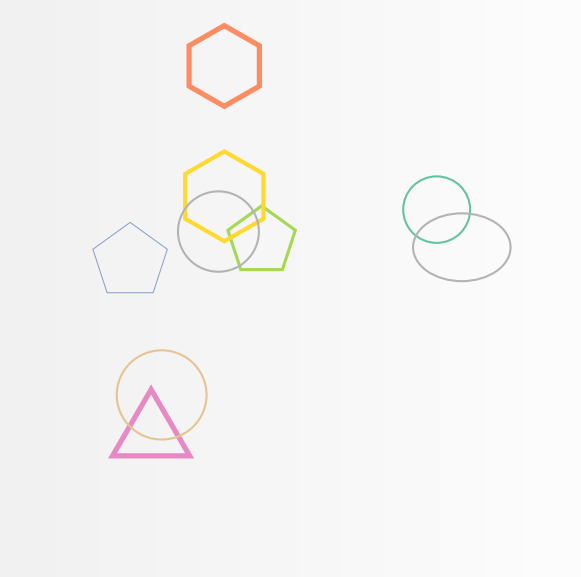[{"shape": "circle", "thickness": 1, "radius": 0.29, "center": [0.751, 0.636]}, {"shape": "hexagon", "thickness": 2.5, "radius": 0.35, "center": [0.386, 0.885]}, {"shape": "pentagon", "thickness": 0.5, "radius": 0.34, "center": [0.224, 0.547]}, {"shape": "triangle", "thickness": 2.5, "radius": 0.38, "center": [0.26, 0.248]}, {"shape": "pentagon", "thickness": 1.5, "radius": 0.3, "center": [0.45, 0.582]}, {"shape": "hexagon", "thickness": 2, "radius": 0.39, "center": [0.386, 0.659]}, {"shape": "circle", "thickness": 1, "radius": 0.39, "center": [0.278, 0.315]}, {"shape": "oval", "thickness": 1, "radius": 0.42, "center": [0.795, 0.571]}, {"shape": "circle", "thickness": 1, "radius": 0.35, "center": [0.376, 0.598]}]